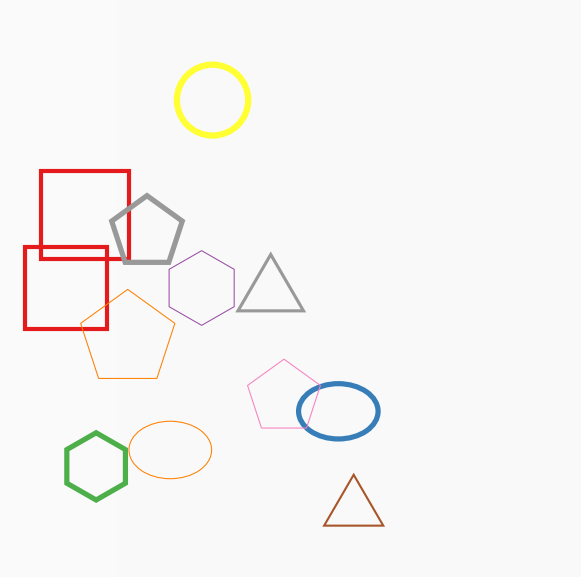[{"shape": "square", "thickness": 2, "radius": 0.36, "center": [0.113, 0.5]}, {"shape": "square", "thickness": 2, "radius": 0.38, "center": [0.147, 0.627]}, {"shape": "oval", "thickness": 2.5, "radius": 0.34, "center": [0.582, 0.287]}, {"shape": "hexagon", "thickness": 2.5, "radius": 0.29, "center": [0.165, 0.192]}, {"shape": "hexagon", "thickness": 0.5, "radius": 0.32, "center": [0.347, 0.5]}, {"shape": "oval", "thickness": 0.5, "radius": 0.36, "center": [0.293, 0.22]}, {"shape": "pentagon", "thickness": 0.5, "radius": 0.43, "center": [0.22, 0.413]}, {"shape": "circle", "thickness": 3, "radius": 0.31, "center": [0.366, 0.826]}, {"shape": "triangle", "thickness": 1, "radius": 0.29, "center": [0.609, 0.118]}, {"shape": "pentagon", "thickness": 0.5, "radius": 0.33, "center": [0.489, 0.311]}, {"shape": "triangle", "thickness": 1.5, "radius": 0.33, "center": [0.466, 0.493]}, {"shape": "pentagon", "thickness": 2.5, "radius": 0.32, "center": [0.253, 0.597]}]